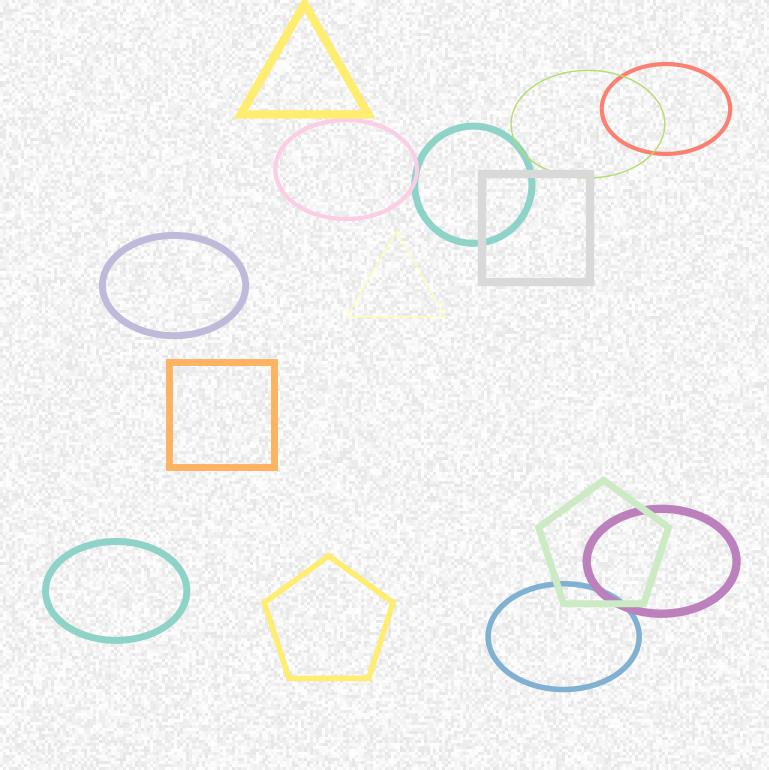[{"shape": "oval", "thickness": 2.5, "radius": 0.46, "center": [0.151, 0.233]}, {"shape": "circle", "thickness": 2.5, "radius": 0.38, "center": [0.615, 0.76]}, {"shape": "triangle", "thickness": 0.5, "radius": 0.37, "center": [0.515, 0.626]}, {"shape": "oval", "thickness": 2.5, "radius": 0.47, "center": [0.226, 0.629]}, {"shape": "oval", "thickness": 1.5, "radius": 0.42, "center": [0.865, 0.858]}, {"shape": "oval", "thickness": 2, "radius": 0.49, "center": [0.732, 0.173]}, {"shape": "square", "thickness": 2.5, "radius": 0.34, "center": [0.288, 0.461]}, {"shape": "oval", "thickness": 0.5, "radius": 0.5, "center": [0.764, 0.839]}, {"shape": "oval", "thickness": 1.5, "radius": 0.46, "center": [0.45, 0.78]}, {"shape": "square", "thickness": 3, "radius": 0.35, "center": [0.696, 0.704]}, {"shape": "oval", "thickness": 3, "radius": 0.49, "center": [0.859, 0.271]}, {"shape": "pentagon", "thickness": 2.5, "radius": 0.44, "center": [0.784, 0.288]}, {"shape": "pentagon", "thickness": 2, "radius": 0.44, "center": [0.427, 0.19]}, {"shape": "triangle", "thickness": 3, "radius": 0.48, "center": [0.396, 0.899]}]